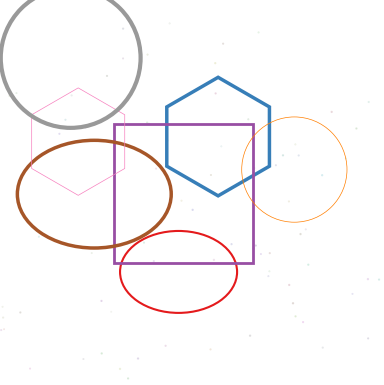[{"shape": "oval", "thickness": 1.5, "radius": 0.76, "center": [0.464, 0.294]}, {"shape": "hexagon", "thickness": 2.5, "radius": 0.77, "center": [0.567, 0.645]}, {"shape": "square", "thickness": 2, "radius": 0.9, "center": [0.477, 0.498]}, {"shape": "circle", "thickness": 0.5, "radius": 0.68, "center": [0.765, 0.56]}, {"shape": "oval", "thickness": 2.5, "radius": 1.0, "center": [0.245, 0.496]}, {"shape": "hexagon", "thickness": 0.5, "radius": 0.7, "center": [0.203, 0.632]}, {"shape": "circle", "thickness": 3, "radius": 0.91, "center": [0.184, 0.849]}]